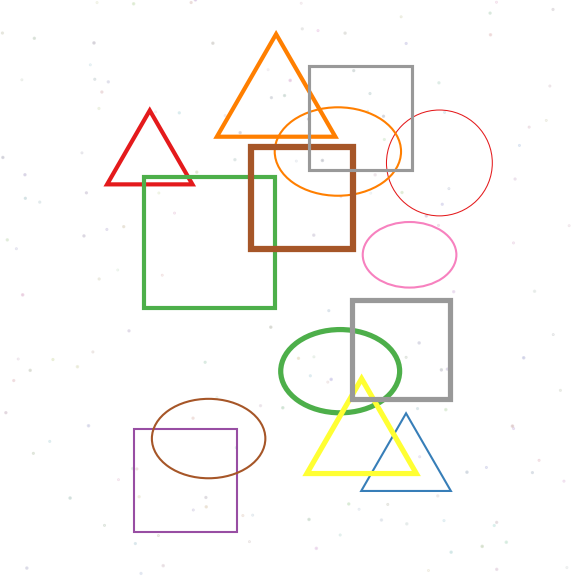[{"shape": "circle", "thickness": 0.5, "radius": 0.46, "center": [0.761, 0.717]}, {"shape": "triangle", "thickness": 2, "radius": 0.43, "center": [0.259, 0.723]}, {"shape": "triangle", "thickness": 1, "radius": 0.45, "center": [0.703, 0.194]}, {"shape": "oval", "thickness": 2.5, "radius": 0.51, "center": [0.589, 0.356]}, {"shape": "square", "thickness": 2, "radius": 0.57, "center": [0.363, 0.579]}, {"shape": "square", "thickness": 1, "radius": 0.44, "center": [0.322, 0.167]}, {"shape": "oval", "thickness": 1, "radius": 0.55, "center": [0.585, 0.737]}, {"shape": "triangle", "thickness": 2, "radius": 0.59, "center": [0.478, 0.822]}, {"shape": "triangle", "thickness": 2.5, "radius": 0.55, "center": [0.626, 0.234]}, {"shape": "oval", "thickness": 1, "radius": 0.49, "center": [0.361, 0.24]}, {"shape": "square", "thickness": 3, "radius": 0.44, "center": [0.523, 0.657]}, {"shape": "oval", "thickness": 1, "radius": 0.41, "center": [0.709, 0.558]}, {"shape": "square", "thickness": 2.5, "radius": 0.43, "center": [0.694, 0.394]}, {"shape": "square", "thickness": 1.5, "radius": 0.45, "center": [0.625, 0.795]}]